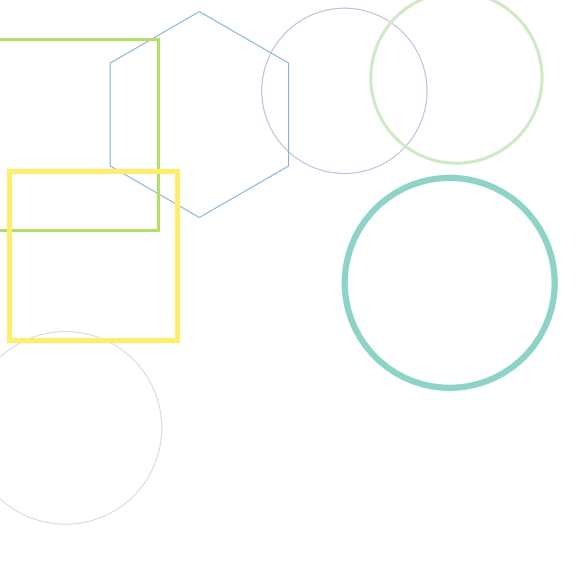[{"shape": "circle", "thickness": 3, "radius": 0.91, "center": [0.779, 0.509]}, {"shape": "circle", "thickness": 0.5, "radius": 0.72, "center": [0.596, 0.842]}, {"shape": "hexagon", "thickness": 0.5, "radius": 0.89, "center": [0.345, 0.801]}, {"shape": "square", "thickness": 1.5, "radius": 0.83, "center": [0.108, 0.766]}, {"shape": "circle", "thickness": 0.5, "radius": 0.83, "center": [0.113, 0.258]}, {"shape": "circle", "thickness": 1.5, "radius": 0.74, "center": [0.79, 0.865]}, {"shape": "square", "thickness": 2.5, "radius": 0.73, "center": [0.161, 0.557]}]